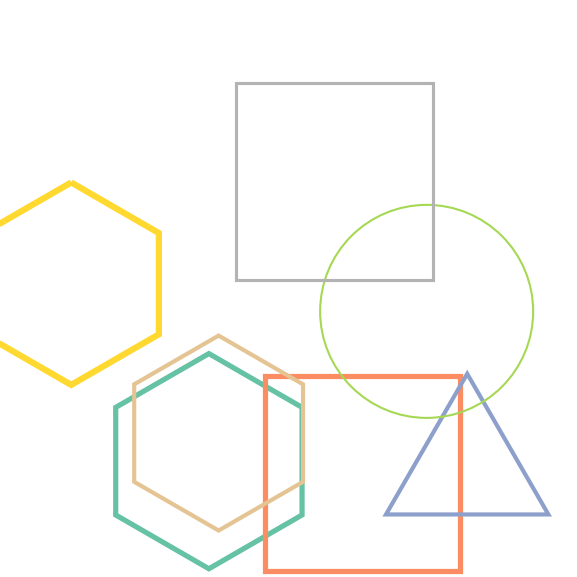[{"shape": "hexagon", "thickness": 2.5, "radius": 0.93, "center": [0.362, 0.201]}, {"shape": "square", "thickness": 2.5, "radius": 0.85, "center": [0.628, 0.179]}, {"shape": "triangle", "thickness": 2, "radius": 0.81, "center": [0.809, 0.189]}, {"shape": "circle", "thickness": 1, "radius": 0.92, "center": [0.739, 0.46]}, {"shape": "hexagon", "thickness": 3, "radius": 0.88, "center": [0.123, 0.508]}, {"shape": "hexagon", "thickness": 2, "radius": 0.84, "center": [0.379, 0.249]}, {"shape": "square", "thickness": 1.5, "radius": 0.85, "center": [0.579, 0.685]}]